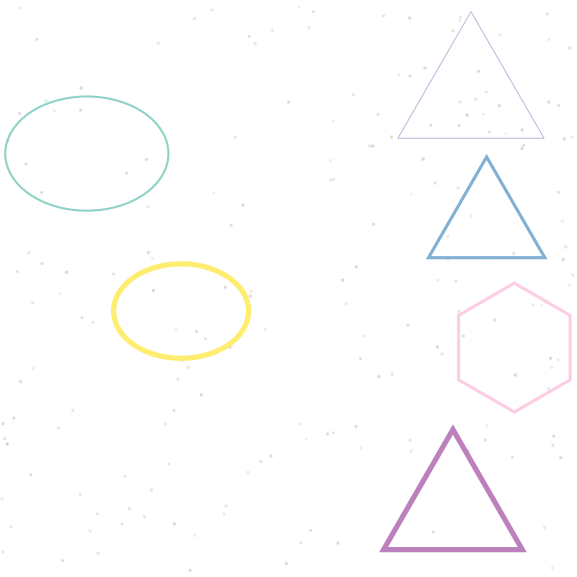[{"shape": "oval", "thickness": 1, "radius": 0.71, "center": [0.15, 0.733]}, {"shape": "triangle", "thickness": 0.5, "radius": 0.73, "center": [0.816, 0.833]}, {"shape": "triangle", "thickness": 1.5, "radius": 0.58, "center": [0.843, 0.611]}, {"shape": "hexagon", "thickness": 1.5, "radius": 0.56, "center": [0.891, 0.397]}, {"shape": "triangle", "thickness": 2.5, "radius": 0.69, "center": [0.784, 0.117]}, {"shape": "oval", "thickness": 2.5, "radius": 0.58, "center": [0.314, 0.461]}]